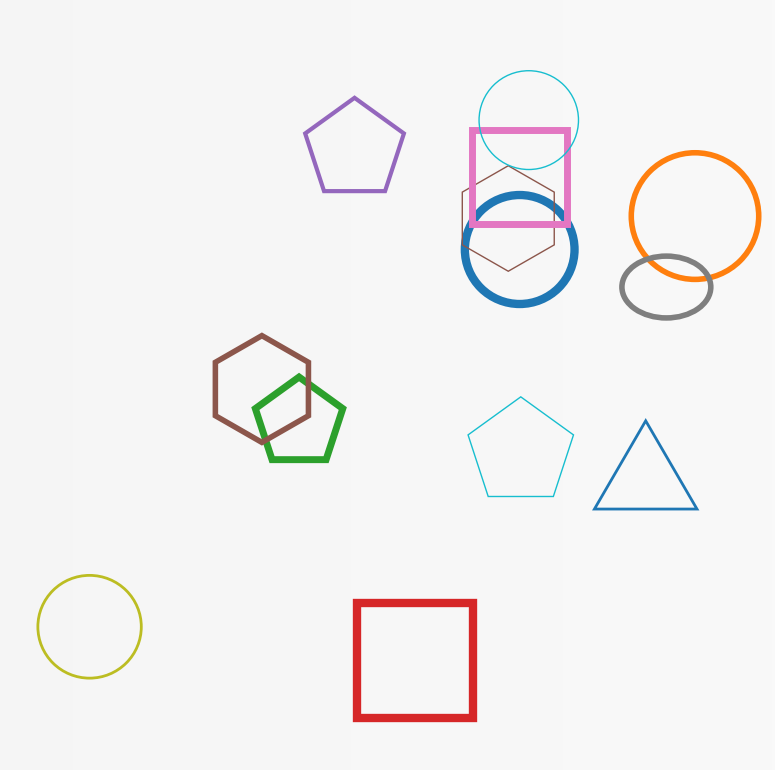[{"shape": "circle", "thickness": 3, "radius": 0.35, "center": [0.671, 0.676]}, {"shape": "triangle", "thickness": 1, "radius": 0.38, "center": [0.833, 0.377]}, {"shape": "circle", "thickness": 2, "radius": 0.41, "center": [0.897, 0.719]}, {"shape": "pentagon", "thickness": 2.5, "radius": 0.3, "center": [0.386, 0.451]}, {"shape": "square", "thickness": 3, "radius": 0.37, "center": [0.535, 0.142]}, {"shape": "pentagon", "thickness": 1.5, "radius": 0.33, "center": [0.457, 0.806]}, {"shape": "hexagon", "thickness": 0.5, "radius": 0.34, "center": [0.656, 0.716]}, {"shape": "hexagon", "thickness": 2, "radius": 0.35, "center": [0.338, 0.495]}, {"shape": "square", "thickness": 2.5, "radius": 0.31, "center": [0.671, 0.77]}, {"shape": "oval", "thickness": 2, "radius": 0.29, "center": [0.86, 0.627]}, {"shape": "circle", "thickness": 1, "radius": 0.33, "center": [0.116, 0.186]}, {"shape": "pentagon", "thickness": 0.5, "radius": 0.36, "center": [0.672, 0.413]}, {"shape": "circle", "thickness": 0.5, "radius": 0.32, "center": [0.682, 0.844]}]